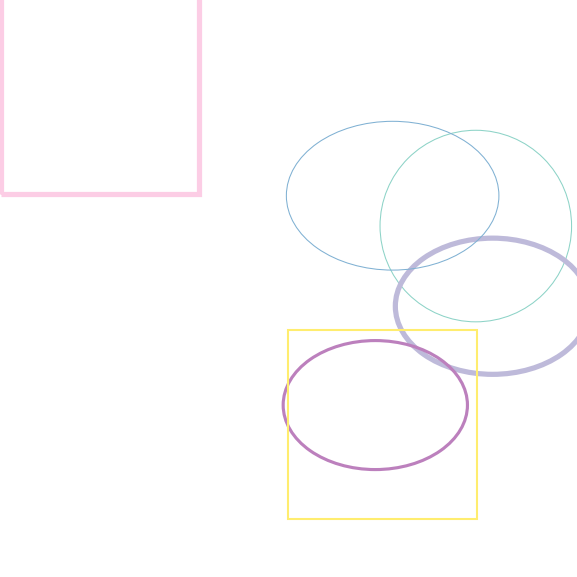[{"shape": "circle", "thickness": 0.5, "radius": 0.83, "center": [0.824, 0.608]}, {"shape": "oval", "thickness": 2.5, "radius": 0.84, "center": [0.853, 0.469]}, {"shape": "oval", "thickness": 0.5, "radius": 0.92, "center": [0.68, 0.66]}, {"shape": "square", "thickness": 2.5, "radius": 0.86, "center": [0.173, 0.836]}, {"shape": "oval", "thickness": 1.5, "radius": 0.8, "center": [0.65, 0.298]}, {"shape": "square", "thickness": 1, "radius": 0.82, "center": [0.663, 0.264]}]